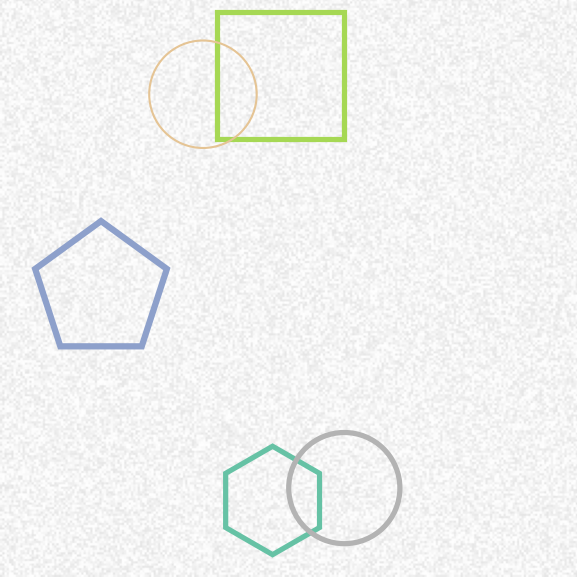[{"shape": "hexagon", "thickness": 2.5, "radius": 0.47, "center": [0.472, 0.133]}, {"shape": "pentagon", "thickness": 3, "radius": 0.6, "center": [0.175, 0.496]}, {"shape": "square", "thickness": 2.5, "radius": 0.55, "center": [0.485, 0.869]}, {"shape": "circle", "thickness": 1, "radius": 0.47, "center": [0.351, 0.836]}, {"shape": "circle", "thickness": 2.5, "radius": 0.48, "center": [0.596, 0.154]}]